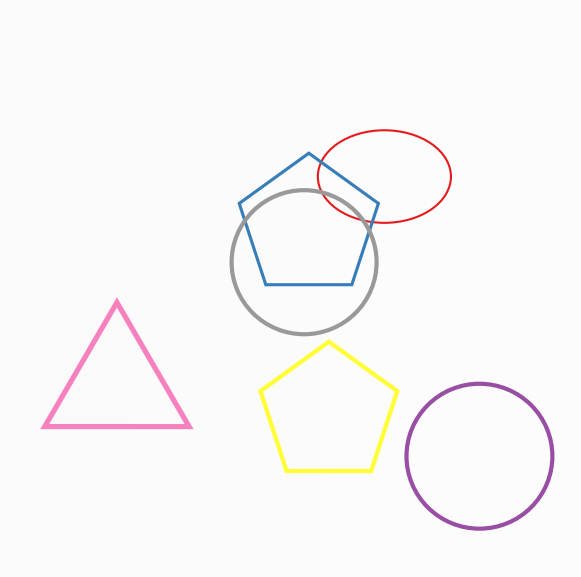[{"shape": "oval", "thickness": 1, "radius": 0.57, "center": [0.661, 0.693]}, {"shape": "pentagon", "thickness": 1.5, "radius": 0.63, "center": [0.531, 0.608]}, {"shape": "circle", "thickness": 2, "radius": 0.63, "center": [0.825, 0.209]}, {"shape": "pentagon", "thickness": 2, "radius": 0.62, "center": [0.566, 0.284]}, {"shape": "triangle", "thickness": 2.5, "radius": 0.72, "center": [0.201, 0.332]}, {"shape": "circle", "thickness": 2, "radius": 0.62, "center": [0.523, 0.545]}]